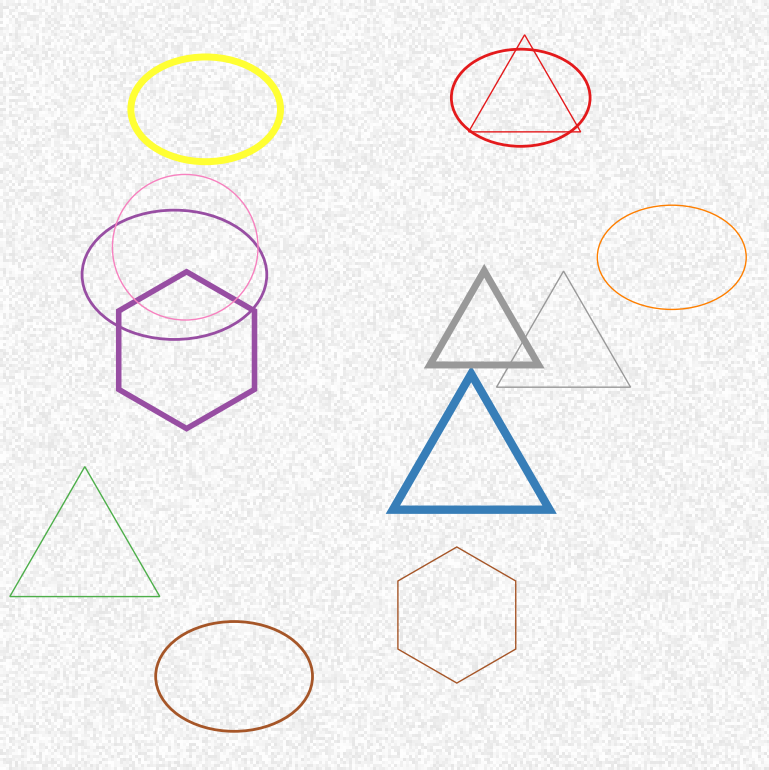[{"shape": "oval", "thickness": 1, "radius": 0.45, "center": [0.676, 0.873]}, {"shape": "triangle", "thickness": 0.5, "radius": 0.42, "center": [0.681, 0.871]}, {"shape": "triangle", "thickness": 3, "radius": 0.59, "center": [0.612, 0.397]}, {"shape": "triangle", "thickness": 0.5, "radius": 0.56, "center": [0.11, 0.281]}, {"shape": "hexagon", "thickness": 2, "radius": 0.51, "center": [0.242, 0.545]}, {"shape": "oval", "thickness": 1, "radius": 0.6, "center": [0.227, 0.643]}, {"shape": "oval", "thickness": 0.5, "radius": 0.48, "center": [0.872, 0.666]}, {"shape": "oval", "thickness": 2.5, "radius": 0.49, "center": [0.267, 0.858]}, {"shape": "oval", "thickness": 1, "radius": 0.51, "center": [0.304, 0.122]}, {"shape": "hexagon", "thickness": 0.5, "radius": 0.44, "center": [0.593, 0.201]}, {"shape": "circle", "thickness": 0.5, "radius": 0.47, "center": [0.241, 0.679]}, {"shape": "triangle", "thickness": 2.5, "radius": 0.41, "center": [0.629, 0.567]}, {"shape": "triangle", "thickness": 0.5, "radius": 0.5, "center": [0.732, 0.547]}]